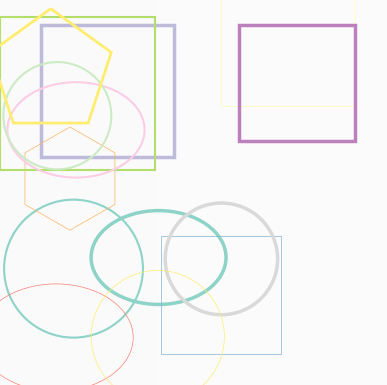[{"shape": "oval", "thickness": 2.5, "radius": 0.87, "center": [0.409, 0.331]}, {"shape": "circle", "thickness": 1.5, "radius": 0.9, "center": [0.19, 0.302]}, {"shape": "square", "thickness": 0.5, "radius": 0.86, "center": [0.744, 0.897]}, {"shape": "square", "thickness": 2.5, "radius": 0.86, "center": [0.277, 0.764]}, {"shape": "oval", "thickness": 0.5, "radius": 1.0, "center": [0.145, 0.123]}, {"shape": "square", "thickness": 0.5, "radius": 0.77, "center": [0.57, 0.234]}, {"shape": "hexagon", "thickness": 0.5, "radius": 0.67, "center": [0.18, 0.536]}, {"shape": "square", "thickness": 1.5, "radius": 1.0, "center": [0.2, 0.757]}, {"shape": "oval", "thickness": 1.5, "radius": 0.88, "center": [0.196, 0.663]}, {"shape": "circle", "thickness": 2.5, "radius": 0.73, "center": [0.571, 0.328]}, {"shape": "square", "thickness": 2.5, "radius": 0.75, "center": [0.767, 0.786]}, {"shape": "circle", "thickness": 1.5, "radius": 0.7, "center": [0.148, 0.7]}, {"shape": "circle", "thickness": 0.5, "radius": 0.86, "center": [0.407, 0.126]}, {"shape": "pentagon", "thickness": 2, "radius": 0.82, "center": [0.131, 0.813]}]